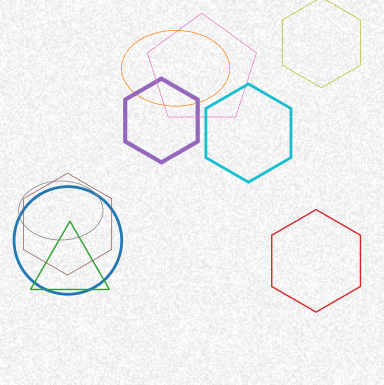[{"shape": "circle", "thickness": 2, "radius": 0.7, "center": [0.176, 0.375]}, {"shape": "oval", "thickness": 0.5, "radius": 0.7, "center": [0.456, 0.823]}, {"shape": "triangle", "thickness": 1, "radius": 0.59, "center": [0.182, 0.307]}, {"shape": "hexagon", "thickness": 1, "radius": 0.67, "center": [0.821, 0.322]}, {"shape": "hexagon", "thickness": 3, "radius": 0.54, "center": [0.419, 0.687]}, {"shape": "hexagon", "thickness": 0.5, "radius": 0.66, "center": [0.176, 0.418]}, {"shape": "pentagon", "thickness": 0.5, "radius": 0.75, "center": [0.524, 0.817]}, {"shape": "oval", "thickness": 0.5, "radius": 0.55, "center": [0.158, 0.453]}, {"shape": "hexagon", "thickness": 0.5, "radius": 0.59, "center": [0.835, 0.889]}, {"shape": "hexagon", "thickness": 2, "radius": 0.64, "center": [0.645, 0.654]}]